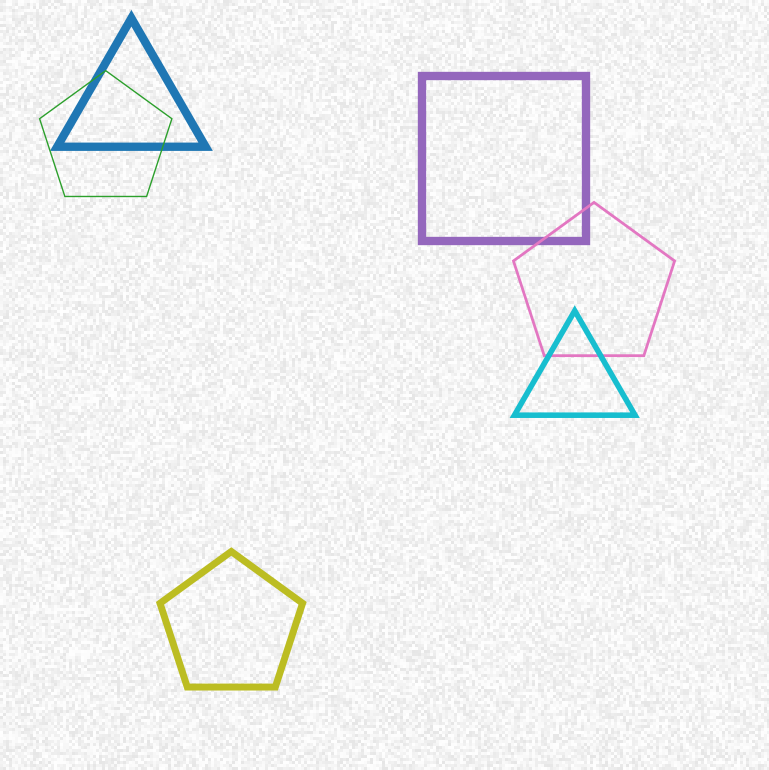[{"shape": "triangle", "thickness": 3, "radius": 0.56, "center": [0.171, 0.865]}, {"shape": "pentagon", "thickness": 0.5, "radius": 0.45, "center": [0.137, 0.818]}, {"shape": "square", "thickness": 3, "radius": 0.53, "center": [0.655, 0.794]}, {"shape": "pentagon", "thickness": 1, "radius": 0.55, "center": [0.771, 0.627]}, {"shape": "pentagon", "thickness": 2.5, "radius": 0.49, "center": [0.3, 0.186]}, {"shape": "triangle", "thickness": 2, "radius": 0.45, "center": [0.746, 0.506]}]